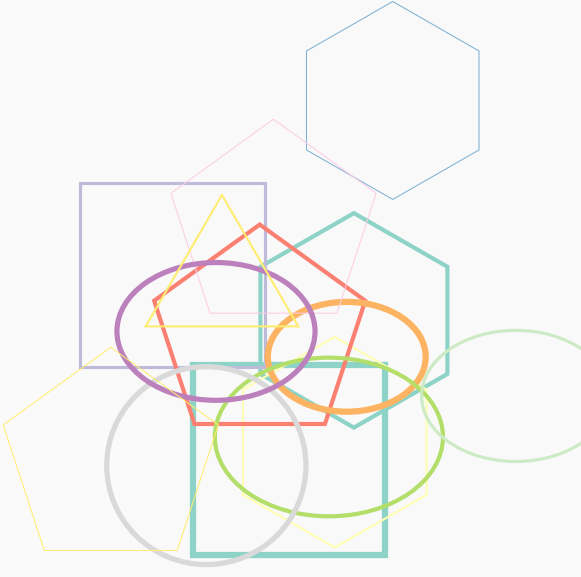[{"shape": "hexagon", "thickness": 2, "radius": 0.93, "center": [0.609, 0.444]}, {"shape": "square", "thickness": 3, "radius": 0.83, "center": [0.498, 0.203]}, {"shape": "hexagon", "thickness": 1, "radius": 0.91, "center": [0.576, 0.233]}, {"shape": "square", "thickness": 1.5, "radius": 0.8, "center": [0.297, 0.523]}, {"shape": "pentagon", "thickness": 2, "radius": 0.95, "center": [0.447, 0.419]}, {"shape": "hexagon", "thickness": 0.5, "radius": 0.86, "center": [0.676, 0.825]}, {"shape": "oval", "thickness": 3, "radius": 0.68, "center": [0.597, 0.381]}, {"shape": "oval", "thickness": 2, "radius": 0.98, "center": [0.566, 0.242]}, {"shape": "pentagon", "thickness": 0.5, "radius": 0.93, "center": [0.471, 0.607]}, {"shape": "circle", "thickness": 2.5, "radius": 0.86, "center": [0.355, 0.193]}, {"shape": "oval", "thickness": 2.5, "radius": 0.85, "center": [0.372, 0.425]}, {"shape": "oval", "thickness": 1.5, "radius": 0.81, "center": [0.887, 0.314]}, {"shape": "pentagon", "thickness": 0.5, "radius": 0.97, "center": [0.191, 0.203]}, {"shape": "triangle", "thickness": 1, "radius": 0.76, "center": [0.382, 0.51]}]